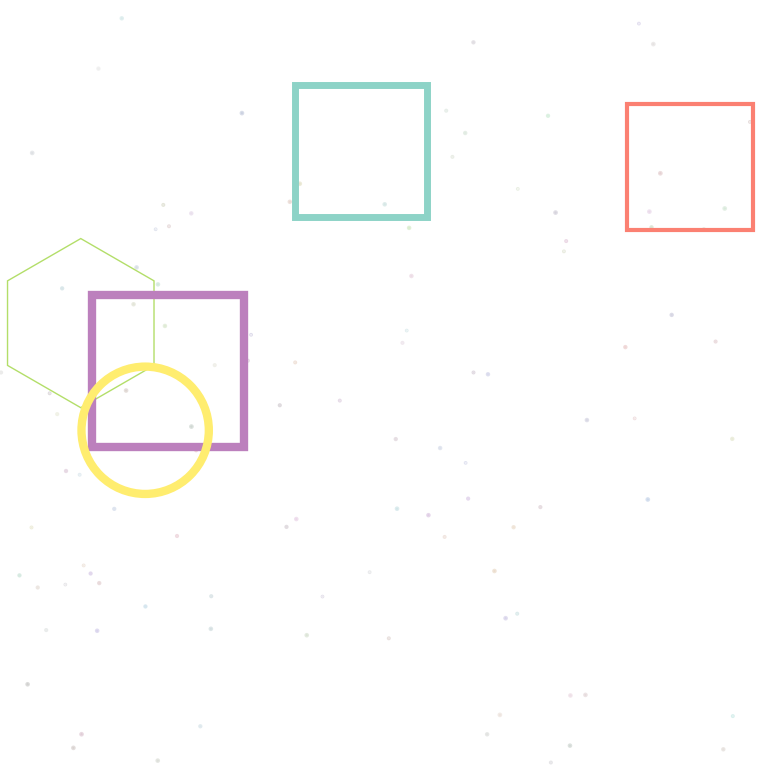[{"shape": "square", "thickness": 2.5, "radius": 0.43, "center": [0.469, 0.804]}, {"shape": "square", "thickness": 1.5, "radius": 0.41, "center": [0.896, 0.783]}, {"shape": "hexagon", "thickness": 0.5, "radius": 0.55, "center": [0.105, 0.58]}, {"shape": "square", "thickness": 3, "radius": 0.49, "center": [0.219, 0.519]}, {"shape": "circle", "thickness": 3, "radius": 0.41, "center": [0.189, 0.441]}]